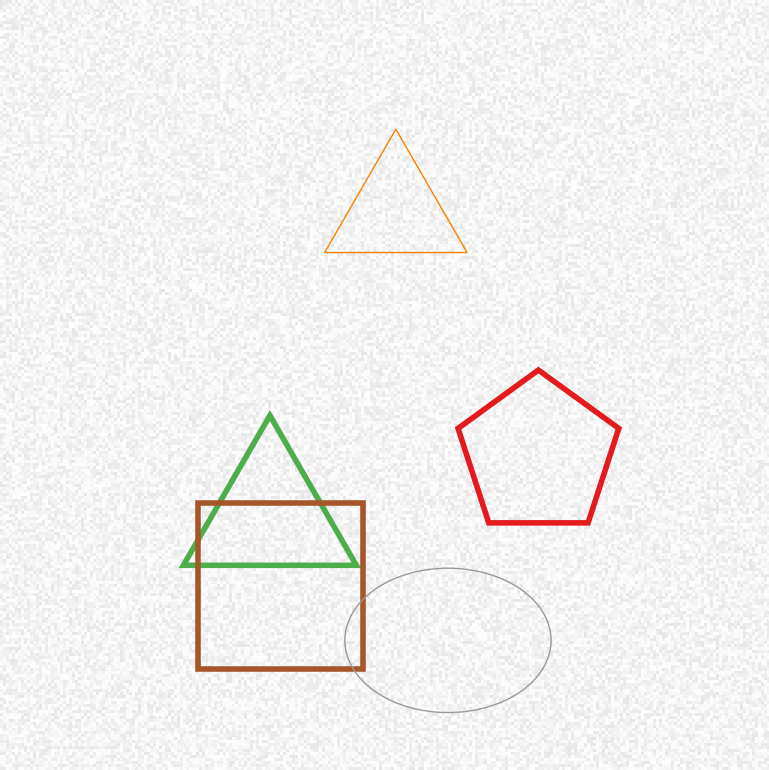[{"shape": "pentagon", "thickness": 2, "radius": 0.55, "center": [0.699, 0.41]}, {"shape": "triangle", "thickness": 2, "radius": 0.65, "center": [0.35, 0.331]}, {"shape": "triangle", "thickness": 0.5, "radius": 0.53, "center": [0.514, 0.725]}, {"shape": "square", "thickness": 2, "radius": 0.54, "center": [0.364, 0.239]}, {"shape": "oval", "thickness": 0.5, "radius": 0.67, "center": [0.582, 0.168]}]